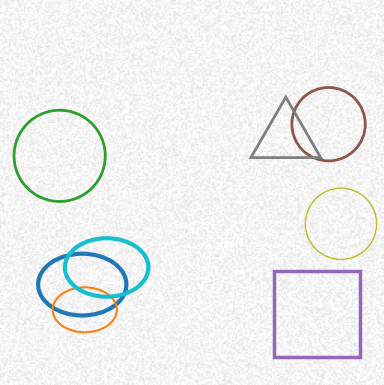[{"shape": "oval", "thickness": 3, "radius": 0.57, "center": [0.214, 0.261]}, {"shape": "oval", "thickness": 1.5, "radius": 0.42, "center": [0.22, 0.195]}, {"shape": "circle", "thickness": 2, "radius": 0.59, "center": [0.155, 0.595]}, {"shape": "square", "thickness": 2.5, "radius": 0.56, "center": [0.824, 0.184]}, {"shape": "circle", "thickness": 2, "radius": 0.48, "center": [0.853, 0.677]}, {"shape": "triangle", "thickness": 2, "radius": 0.52, "center": [0.742, 0.643]}, {"shape": "circle", "thickness": 1, "radius": 0.46, "center": [0.886, 0.419]}, {"shape": "oval", "thickness": 3, "radius": 0.54, "center": [0.277, 0.305]}]